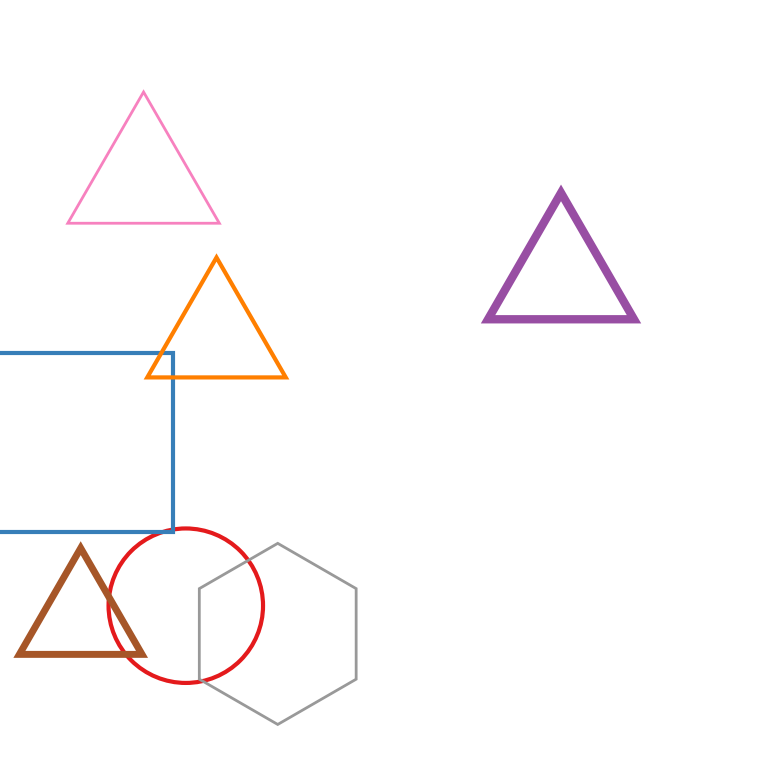[{"shape": "circle", "thickness": 1.5, "radius": 0.5, "center": [0.241, 0.213]}, {"shape": "square", "thickness": 1.5, "radius": 0.58, "center": [0.108, 0.425]}, {"shape": "triangle", "thickness": 3, "radius": 0.55, "center": [0.729, 0.64]}, {"shape": "triangle", "thickness": 1.5, "radius": 0.52, "center": [0.281, 0.562]}, {"shape": "triangle", "thickness": 2.5, "radius": 0.46, "center": [0.105, 0.196]}, {"shape": "triangle", "thickness": 1, "radius": 0.57, "center": [0.186, 0.767]}, {"shape": "hexagon", "thickness": 1, "radius": 0.59, "center": [0.361, 0.177]}]